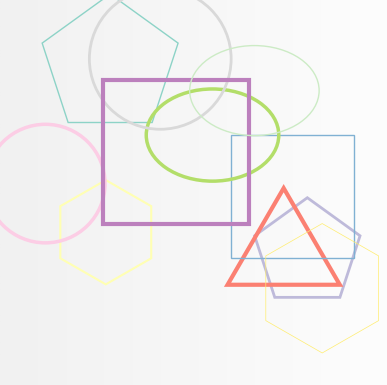[{"shape": "pentagon", "thickness": 1, "radius": 0.92, "center": [0.284, 0.831]}, {"shape": "hexagon", "thickness": 1.5, "radius": 0.68, "center": [0.273, 0.397]}, {"shape": "pentagon", "thickness": 2, "radius": 0.72, "center": [0.793, 0.343]}, {"shape": "triangle", "thickness": 3, "radius": 0.84, "center": [0.732, 0.344]}, {"shape": "square", "thickness": 1, "radius": 0.79, "center": [0.756, 0.489]}, {"shape": "oval", "thickness": 2.5, "radius": 0.85, "center": [0.548, 0.649]}, {"shape": "circle", "thickness": 2.5, "radius": 0.77, "center": [0.117, 0.523]}, {"shape": "circle", "thickness": 2, "radius": 0.91, "center": [0.414, 0.847]}, {"shape": "square", "thickness": 3, "radius": 0.94, "center": [0.454, 0.605]}, {"shape": "oval", "thickness": 1, "radius": 0.84, "center": [0.657, 0.765]}, {"shape": "hexagon", "thickness": 0.5, "radius": 0.84, "center": [0.831, 0.251]}]